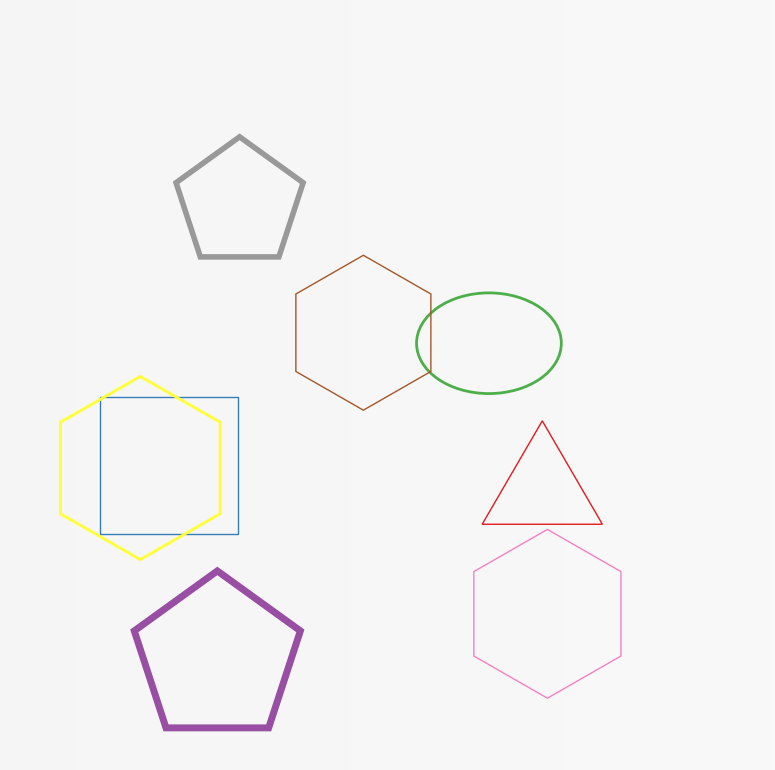[{"shape": "triangle", "thickness": 0.5, "radius": 0.45, "center": [0.7, 0.364]}, {"shape": "square", "thickness": 0.5, "radius": 0.44, "center": [0.218, 0.396]}, {"shape": "oval", "thickness": 1, "radius": 0.47, "center": [0.631, 0.554]}, {"shape": "pentagon", "thickness": 2.5, "radius": 0.56, "center": [0.28, 0.146]}, {"shape": "hexagon", "thickness": 1, "radius": 0.59, "center": [0.181, 0.392]}, {"shape": "hexagon", "thickness": 0.5, "radius": 0.5, "center": [0.469, 0.568]}, {"shape": "hexagon", "thickness": 0.5, "radius": 0.55, "center": [0.706, 0.203]}, {"shape": "pentagon", "thickness": 2, "radius": 0.43, "center": [0.309, 0.736]}]